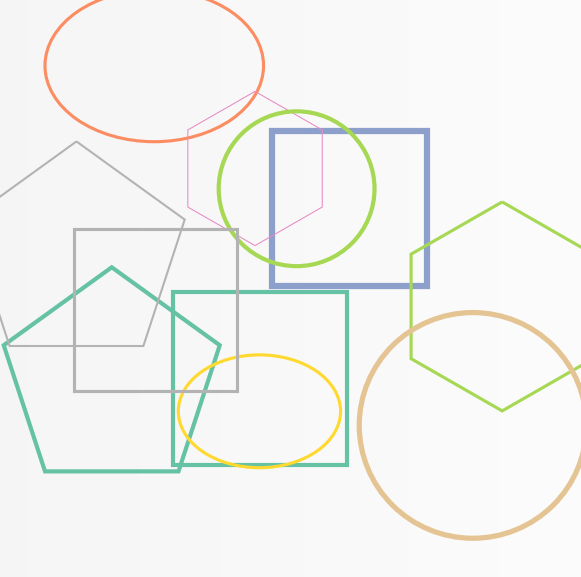[{"shape": "pentagon", "thickness": 2, "radius": 0.98, "center": [0.192, 0.341]}, {"shape": "square", "thickness": 2, "radius": 0.75, "center": [0.447, 0.343]}, {"shape": "oval", "thickness": 1.5, "radius": 0.94, "center": [0.265, 0.885]}, {"shape": "square", "thickness": 3, "radius": 0.67, "center": [0.601, 0.638]}, {"shape": "hexagon", "thickness": 0.5, "radius": 0.67, "center": [0.439, 0.707]}, {"shape": "circle", "thickness": 2, "radius": 0.67, "center": [0.51, 0.672]}, {"shape": "hexagon", "thickness": 1.5, "radius": 0.9, "center": [0.864, 0.469]}, {"shape": "oval", "thickness": 1.5, "radius": 0.7, "center": [0.446, 0.287]}, {"shape": "circle", "thickness": 2.5, "radius": 0.98, "center": [0.813, 0.262]}, {"shape": "pentagon", "thickness": 1, "radius": 0.98, "center": [0.132, 0.558]}, {"shape": "square", "thickness": 1.5, "radius": 0.7, "center": [0.267, 0.463]}]